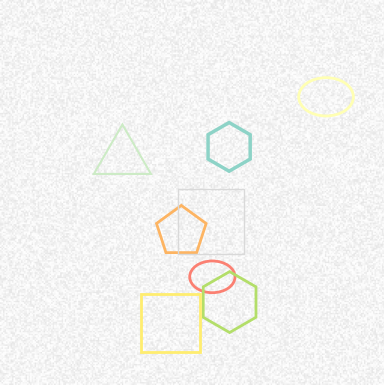[{"shape": "hexagon", "thickness": 2.5, "radius": 0.32, "center": [0.595, 0.619]}, {"shape": "oval", "thickness": 2, "radius": 0.36, "center": [0.847, 0.749]}, {"shape": "oval", "thickness": 2, "radius": 0.29, "center": [0.552, 0.281]}, {"shape": "pentagon", "thickness": 2, "radius": 0.34, "center": [0.471, 0.399]}, {"shape": "hexagon", "thickness": 2, "radius": 0.4, "center": [0.596, 0.215]}, {"shape": "square", "thickness": 1, "radius": 0.42, "center": [0.548, 0.425]}, {"shape": "triangle", "thickness": 1.5, "radius": 0.43, "center": [0.318, 0.591]}, {"shape": "square", "thickness": 2, "radius": 0.38, "center": [0.443, 0.16]}]